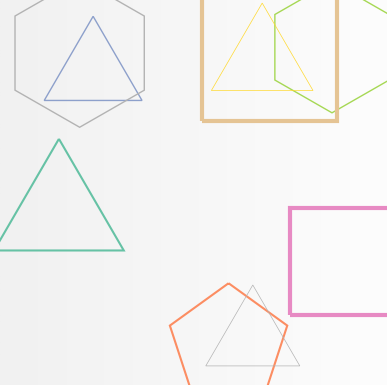[{"shape": "triangle", "thickness": 1.5, "radius": 0.97, "center": [0.152, 0.446]}, {"shape": "pentagon", "thickness": 1.5, "radius": 0.8, "center": [0.59, 0.105]}, {"shape": "triangle", "thickness": 1, "radius": 0.73, "center": [0.24, 0.812]}, {"shape": "square", "thickness": 3, "radius": 0.7, "center": [0.889, 0.322]}, {"shape": "hexagon", "thickness": 1, "radius": 0.85, "center": [0.857, 0.877]}, {"shape": "triangle", "thickness": 0.5, "radius": 0.76, "center": [0.677, 0.841]}, {"shape": "square", "thickness": 3, "radius": 0.87, "center": [0.696, 0.86]}, {"shape": "hexagon", "thickness": 1, "radius": 0.96, "center": [0.206, 0.862]}, {"shape": "triangle", "thickness": 0.5, "radius": 0.7, "center": [0.652, 0.12]}]